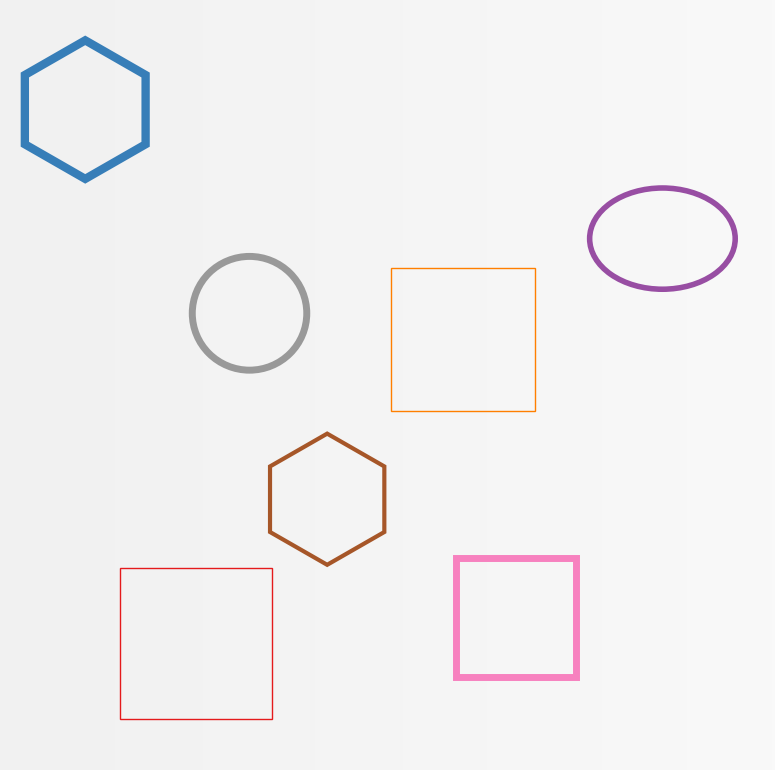[{"shape": "square", "thickness": 0.5, "radius": 0.49, "center": [0.253, 0.164]}, {"shape": "hexagon", "thickness": 3, "radius": 0.45, "center": [0.11, 0.858]}, {"shape": "oval", "thickness": 2, "radius": 0.47, "center": [0.855, 0.69]}, {"shape": "square", "thickness": 0.5, "radius": 0.47, "center": [0.598, 0.559]}, {"shape": "hexagon", "thickness": 1.5, "radius": 0.43, "center": [0.422, 0.352]}, {"shape": "square", "thickness": 2.5, "radius": 0.38, "center": [0.666, 0.198]}, {"shape": "circle", "thickness": 2.5, "radius": 0.37, "center": [0.322, 0.593]}]